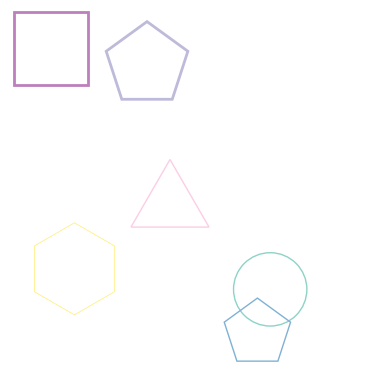[{"shape": "circle", "thickness": 1, "radius": 0.48, "center": [0.702, 0.248]}, {"shape": "pentagon", "thickness": 2, "radius": 0.56, "center": [0.382, 0.832]}, {"shape": "pentagon", "thickness": 1, "radius": 0.45, "center": [0.669, 0.135]}, {"shape": "triangle", "thickness": 1, "radius": 0.59, "center": [0.442, 0.469]}, {"shape": "square", "thickness": 2, "radius": 0.48, "center": [0.133, 0.874]}, {"shape": "hexagon", "thickness": 0.5, "radius": 0.6, "center": [0.193, 0.302]}]